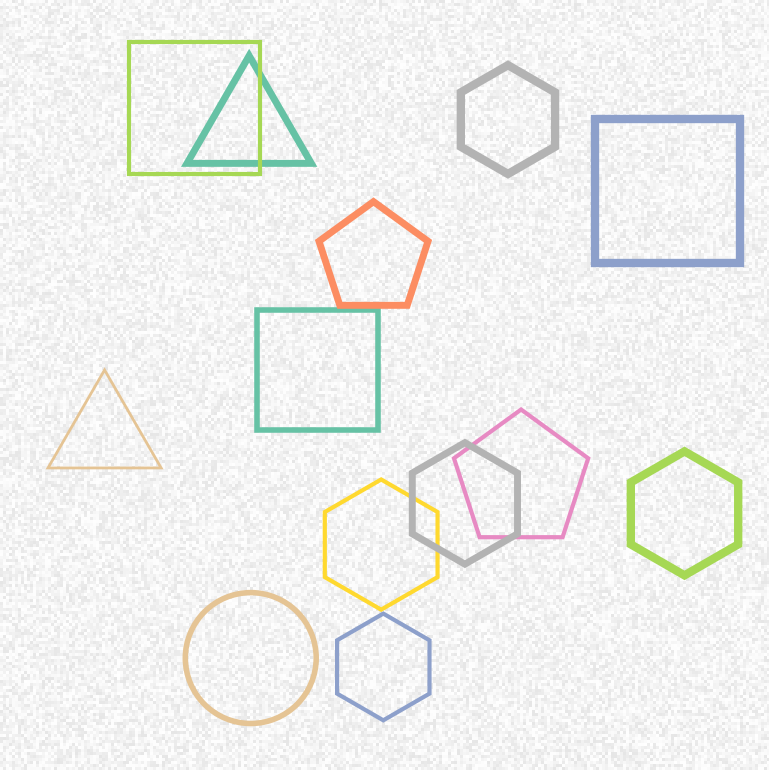[{"shape": "triangle", "thickness": 2.5, "radius": 0.47, "center": [0.324, 0.834]}, {"shape": "square", "thickness": 2, "radius": 0.39, "center": [0.412, 0.52]}, {"shape": "pentagon", "thickness": 2.5, "radius": 0.37, "center": [0.485, 0.664]}, {"shape": "hexagon", "thickness": 1.5, "radius": 0.35, "center": [0.498, 0.134]}, {"shape": "square", "thickness": 3, "radius": 0.47, "center": [0.867, 0.752]}, {"shape": "pentagon", "thickness": 1.5, "radius": 0.46, "center": [0.677, 0.376]}, {"shape": "square", "thickness": 1.5, "radius": 0.43, "center": [0.253, 0.86]}, {"shape": "hexagon", "thickness": 3, "radius": 0.4, "center": [0.889, 0.333]}, {"shape": "hexagon", "thickness": 1.5, "radius": 0.42, "center": [0.495, 0.293]}, {"shape": "triangle", "thickness": 1, "radius": 0.42, "center": [0.136, 0.435]}, {"shape": "circle", "thickness": 2, "radius": 0.42, "center": [0.326, 0.145]}, {"shape": "hexagon", "thickness": 2.5, "radius": 0.39, "center": [0.604, 0.346]}, {"shape": "hexagon", "thickness": 3, "radius": 0.35, "center": [0.66, 0.845]}]